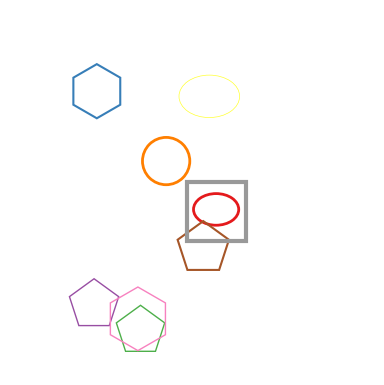[{"shape": "oval", "thickness": 2, "radius": 0.29, "center": [0.561, 0.456]}, {"shape": "hexagon", "thickness": 1.5, "radius": 0.35, "center": [0.251, 0.763]}, {"shape": "pentagon", "thickness": 1, "radius": 0.33, "center": [0.365, 0.141]}, {"shape": "pentagon", "thickness": 1, "radius": 0.34, "center": [0.244, 0.209]}, {"shape": "circle", "thickness": 2, "radius": 0.31, "center": [0.432, 0.582]}, {"shape": "oval", "thickness": 0.5, "radius": 0.39, "center": [0.544, 0.75]}, {"shape": "pentagon", "thickness": 1.5, "radius": 0.35, "center": [0.528, 0.356]}, {"shape": "hexagon", "thickness": 1, "radius": 0.41, "center": [0.358, 0.172]}, {"shape": "square", "thickness": 3, "radius": 0.39, "center": [0.563, 0.451]}]